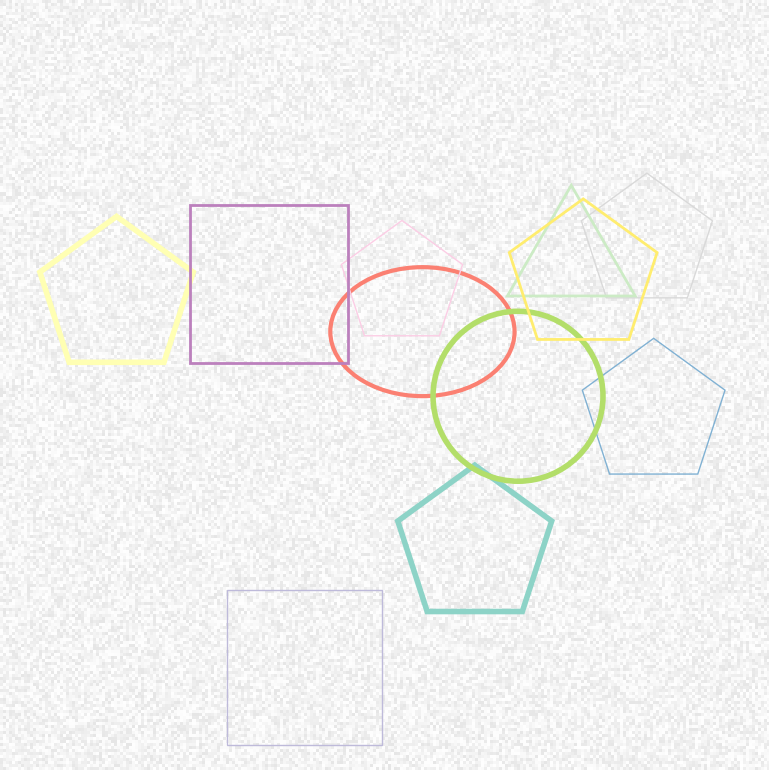[{"shape": "pentagon", "thickness": 2, "radius": 0.53, "center": [0.617, 0.291]}, {"shape": "pentagon", "thickness": 2, "radius": 0.52, "center": [0.151, 0.614]}, {"shape": "square", "thickness": 0.5, "radius": 0.5, "center": [0.396, 0.133]}, {"shape": "oval", "thickness": 1.5, "radius": 0.6, "center": [0.549, 0.569]}, {"shape": "pentagon", "thickness": 0.5, "radius": 0.49, "center": [0.849, 0.463]}, {"shape": "circle", "thickness": 2, "radius": 0.55, "center": [0.673, 0.485]}, {"shape": "pentagon", "thickness": 0.5, "radius": 0.41, "center": [0.522, 0.631]}, {"shape": "pentagon", "thickness": 0.5, "radius": 0.45, "center": [0.84, 0.686]}, {"shape": "square", "thickness": 1, "radius": 0.51, "center": [0.349, 0.631]}, {"shape": "triangle", "thickness": 1, "radius": 0.48, "center": [0.742, 0.664]}, {"shape": "pentagon", "thickness": 1, "radius": 0.5, "center": [0.757, 0.641]}]